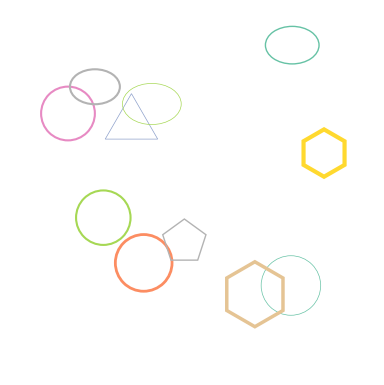[{"shape": "circle", "thickness": 0.5, "radius": 0.39, "center": [0.756, 0.258]}, {"shape": "oval", "thickness": 1, "radius": 0.35, "center": [0.759, 0.883]}, {"shape": "circle", "thickness": 2, "radius": 0.37, "center": [0.373, 0.317]}, {"shape": "triangle", "thickness": 0.5, "radius": 0.39, "center": [0.341, 0.678]}, {"shape": "circle", "thickness": 1.5, "radius": 0.35, "center": [0.177, 0.705]}, {"shape": "oval", "thickness": 0.5, "radius": 0.38, "center": [0.394, 0.73]}, {"shape": "circle", "thickness": 1.5, "radius": 0.35, "center": [0.268, 0.435]}, {"shape": "hexagon", "thickness": 3, "radius": 0.31, "center": [0.842, 0.602]}, {"shape": "hexagon", "thickness": 2.5, "radius": 0.42, "center": [0.662, 0.236]}, {"shape": "pentagon", "thickness": 1, "radius": 0.3, "center": [0.479, 0.372]}, {"shape": "oval", "thickness": 1.5, "radius": 0.32, "center": [0.247, 0.775]}]